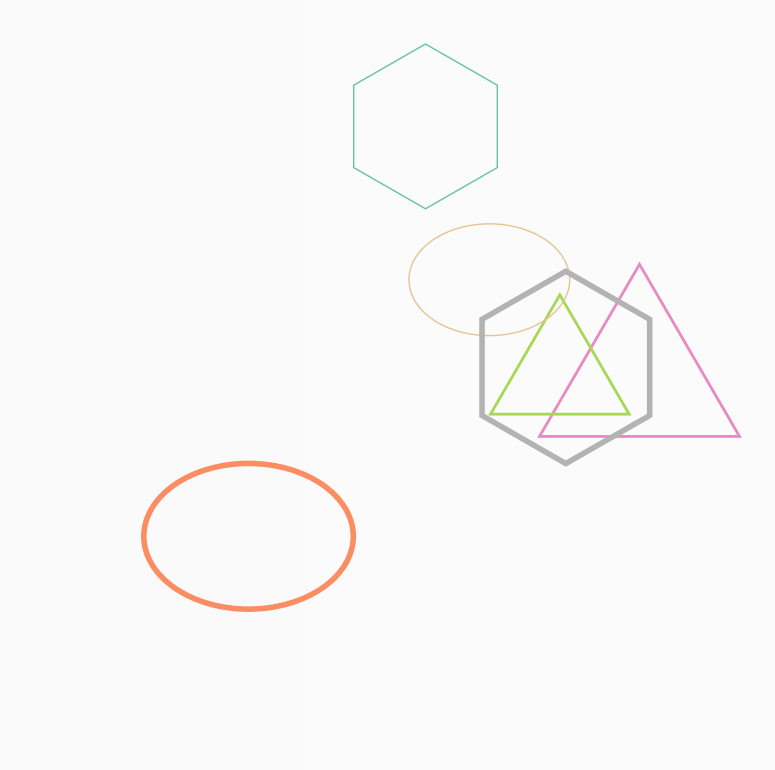[{"shape": "hexagon", "thickness": 0.5, "radius": 0.53, "center": [0.549, 0.836]}, {"shape": "oval", "thickness": 2, "radius": 0.68, "center": [0.321, 0.304]}, {"shape": "triangle", "thickness": 1, "radius": 0.75, "center": [0.825, 0.508]}, {"shape": "triangle", "thickness": 1, "radius": 0.52, "center": [0.722, 0.514]}, {"shape": "oval", "thickness": 0.5, "radius": 0.52, "center": [0.631, 0.637]}, {"shape": "hexagon", "thickness": 2, "radius": 0.62, "center": [0.73, 0.523]}]